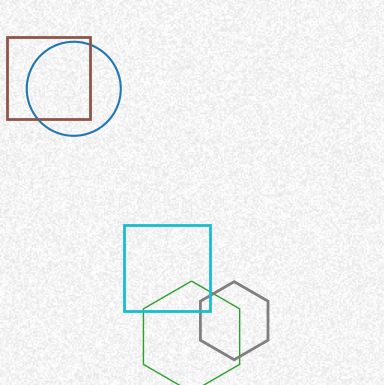[{"shape": "circle", "thickness": 1.5, "radius": 0.61, "center": [0.192, 0.769]}, {"shape": "hexagon", "thickness": 1, "radius": 0.72, "center": [0.498, 0.126]}, {"shape": "square", "thickness": 2, "radius": 0.53, "center": [0.126, 0.798]}, {"shape": "hexagon", "thickness": 2, "radius": 0.51, "center": [0.608, 0.167]}, {"shape": "square", "thickness": 2, "radius": 0.56, "center": [0.434, 0.304]}]